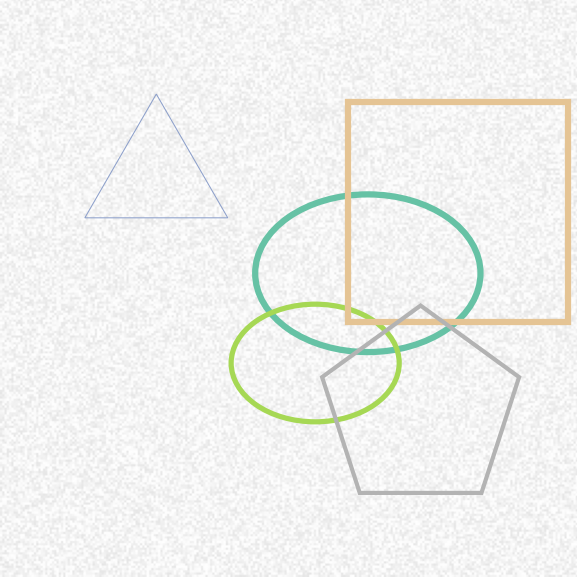[{"shape": "oval", "thickness": 3, "radius": 0.98, "center": [0.637, 0.526]}, {"shape": "triangle", "thickness": 0.5, "radius": 0.71, "center": [0.271, 0.693]}, {"shape": "oval", "thickness": 2.5, "radius": 0.73, "center": [0.546, 0.371]}, {"shape": "square", "thickness": 3, "radius": 0.95, "center": [0.793, 0.631]}, {"shape": "pentagon", "thickness": 2, "radius": 0.9, "center": [0.728, 0.291]}]